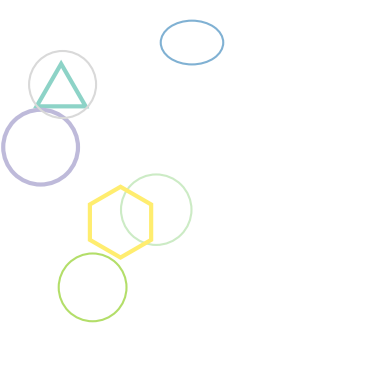[{"shape": "triangle", "thickness": 3, "radius": 0.37, "center": [0.159, 0.761]}, {"shape": "circle", "thickness": 3, "radius": 0.49, "center": [0.105, 0.618]}, {"shape": "oval", "thickness": 1.5, "radius": 0.41, "center": [0.499, 0.89]}, {"shape": "circle", "thickness": 1.5, "radius": 0.44, "center": [0.241, 0.254]}, {"shape": "circle", "thickness": 1.5, "radius": 0.44, "center": [0.163, 0.781]}, {"shape": "circle", "thickness": 1.5, "radius": 0.46, "center": [0.406, 0.455]}, {"shape": "hexagon", "thickness": 3, "radius": 0.46, "center": [0.313, 0.423]}]